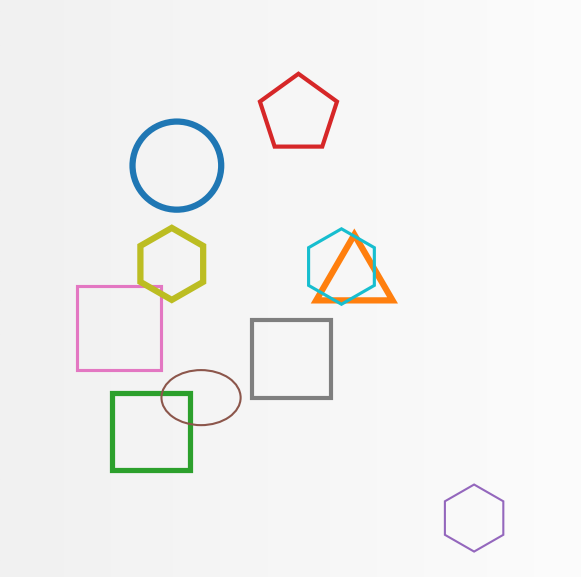[{"shape": "circle", "thickness": 3, "radius": 0.38, "center": [0.304, 0.712]}, {"shape": "triangle", "thickness": 3, "radius": 0.38, "center": [0.61, 0.517]}, {"shape": "square", "thickness": 2.5, "radius": 0.33, "center": [0.26, 0.253]}, {"shape": "pentagon", "thickness": 2, "radius": 0.35, "center": [0.513, 0.802]}, {"shape": "hexagon", "thickness": 1, "radius": 0.29, "center": [0.816, 0.102]}, {"shape": "oval", "thickness": 1, "radius": 0.34, "center": [0.346, 0.311]}, {"shape": "square", "thickness": 1.5, "radius": 0.36, "center": [0.205, 0.431]}, {"shape": "square", "thickness": 2, "radius": 0.34, "center": [0.501, 0.378]}, {"shape": "hexagon", "thickness": 3, "radius": 0.31, "center": [0.296, 0.542]}, {"shape": "hexagon", "thickness": 1.5, "radius": 0.33, "center": [0.587, 0.538]}]